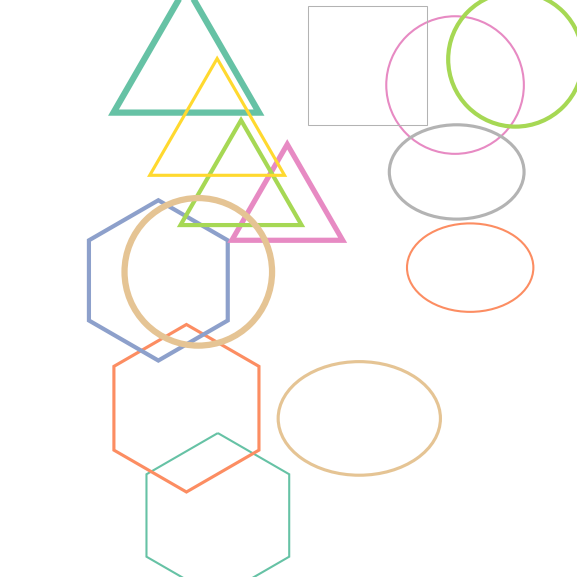[{"shape": "hexagon", "thickness": 1, "radius": 0.71, "center": [0.377, 0.107]}, {"shape": "triangle", "thickness": 3, "radius": 0.73, "center": [0.323, 0.877]}, {"shape": "hexagon", "thickness": 1.5, "radius": 0.73, "center": [0.323, 0.292]}, {"shape": "oval", "thickness": 1, "radius": 0.55, "center": [0.814, 0.536]}, {"shape": "hexagon", "thickness": 2, "radius": 0.69, "center": [0.274, 0.514]}, {"shape": "circle", "thickness": 1, "radius": 0.6, "center": [0.788, 0.852]}, {"shape": "triangle", "thickness": 2.5, "radius": 0.55, "center": [0.497, 0.638]}, {"shape": "circle", "thickness": 2, "radius": 0.58, "center": [0.893, 0.896]}, {"shape": "triangle", "thickness": 2, "radius": 0.61, "center": [0.417, 0.67]}, {"shape": "triangle", "thickness": 1.5, "radius": 0.67, "center": [0.376, 0.763]}, {"shape": "oval", "thickness": 1.5, "radius": 0.7, "center": [0.622, 0.275]}, {"shape": "circle", "thickness": 3, "radius": 0.64, "center": [0.343, 0.528]}, {"shape": "square", "thickness": 0.5, "radius": 0.52, "center": [0.636, 0.885]}, {"shape": "oval", "thickness": 1.5, "radius": 0.58, "center": [0.791, 0.701]}]